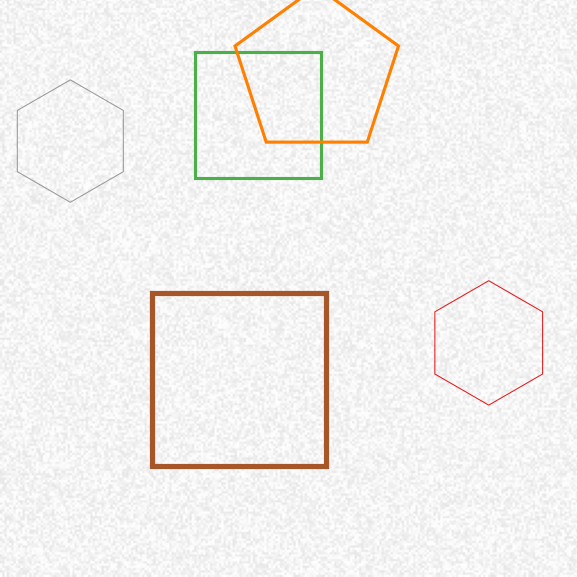[{"shape": "hexagon", "thickness": 0.5, "radius": 0.54, "center": [0.846, 0.405]}, {"shape": "square", "thickness": 1.5, "radius": 0.54, "center": [0.446, 0.799]}, {"shape": "pentagon", "thickness": 1.5, "radius": 0.74, "center": [0.548, 0.873]}, {"shape": "square", "thickness": 2.5, "radius": 0.75, "center": [0.414, 0.343]}, {"shape": "hexagon", "thickness": 0.5, "radius": 0.53, "center": [0.122, 0.755]}]